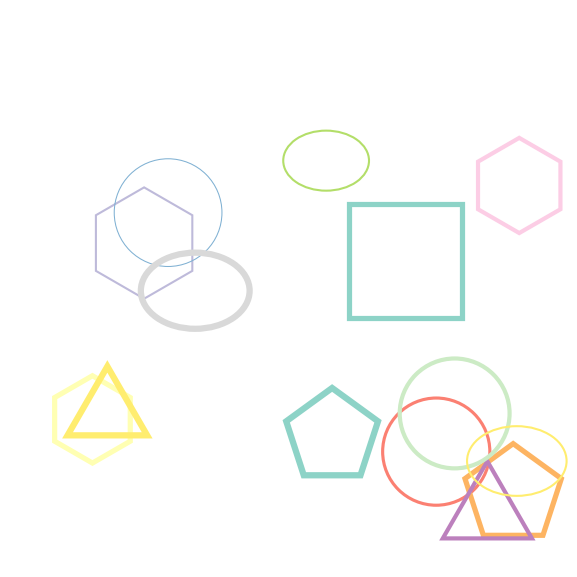[{"shape": "pentagon", "thickness": 3, "radius": 0.42, "center": [0.575, 0.244]}, {"shape": "square", "thickness": 2.5, "radius": 0.49, "center": [0.702, 0.547]}, {"shape": "hexagon", "thickness": 2.5, "radius": 0.38, "center": [0.16, 0.273]}, {"shape": "hexagon", "thickness": 1, "radius": 0.48, "center": [0.25, 0.578]}, {"shape": "circle", "thickness": 1.5, "radius": 0.46, "center": [0.755, 0.217]}, {"shape": "circle", "thickness": 0.5, "radius": 0.47, "center": [0.291, 0.631]}, {"shape": "pentagon", "thickness": 2.5, "radius": 0.44, "center": [0.889, 0.143]}, {"shape": "oval", "thickness": 1, "radius": 0.37, "center": [0.565, 0.721]}, {"shape": "hexagon", "thickness": 2, "radius": 0.41, "center": [0.899, 0.678]}, {"shape": "oval", "thickness": 3, "radius": 0.47, "center": [0.338, 0.496]}, {"shape": "triangle", "thickness": 2, "radius": 0.45, "center": [0.844, 0.111]}, {"shape": "circle", "thickness": 2, "radius": 0.48, "center": [0.787, 0.283]}, {"shape": "triangle", "thickness": 3, "radius": 0.4, "center": [0.186, 0.285]}, {"shape": "oval", "thickness": 1, "radius": 0.43, "center": [0.895, 0.201]}]